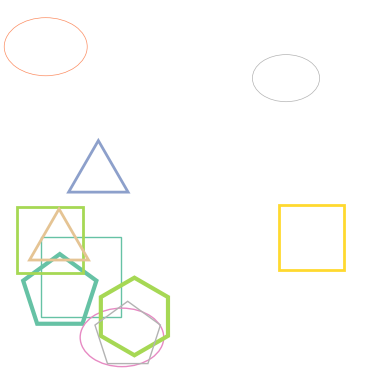[{"shape": "square", "thickness": 1, "radius": 0.52, "center": [0.21, 0.28]}, {"shape": "pentagon", "thickness": 3, "radius": 0.5, "center": [0.155, 0.24]}, {"shape": "oval", "thickness": 0.5, "radius": 0.54, "center": [0.119, 0.879]}, {"shape": "triangle", "thickness": 2, "radius": 0.45, "center": [0.255, 0.546]}, {"shape": "oval", "thickness": 1, "radius": 0.54, "center": [0.317, 0.124]}, {"shape": "hexagon", "thickness": 3, "radius": 0.5, "center": [0.349, 0.178]}, {"shape": "square", "thickness": 2, "radius": 0.43, "center": [0.129, 0.376]}, {"shape": "square", "thickness": 2, "radius": 0.42, "center": [0.81, 0.383]}, {"shape": "triangle", "thickness": 2, "radius": 0.44, "center": [0.153, 0.369]}, {"shape": "pentagon", "thickness": 1, "radius": 0.45, "center": [0.332, 0.128]}, {"shape": "oval", "thickness": 0.5, "radius": 0.44, "center": [0.743, 0.797]}]